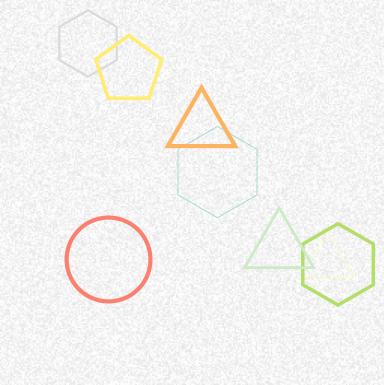[{"shape": "hexagon", "thickness": 0.5, "radius": 0.59, "center": [0.565, 0.553]}, {"shape": "triangle", "thickness": 0.5, "radius": 0.4, "center": [0.851, 0.321]}, {"shape": "circle", "thickness": 3, "radius": 0.54, "center": [0.282, 0.326]}, {"shape": "triangle", "thickness": 3, "radius": 0.51, "center": [0.523, 0.671]}, {"shape": "hexagon", "thickness": 2.5, "radius": 0.53, "center": [0.878, 0.313]}, {"shape": "hexagon", "thickness": 1.5, "radius": 0.43, "center": [0.229, 0.887]}, {"shape": "triangle", "thickness": 2, "radius": 0.52, "center": [0.725, 0.357]}, {"shape": "pentagon", "thickness": 2.5, "radius": 0.45, "center": [0.334, 0.818]}]